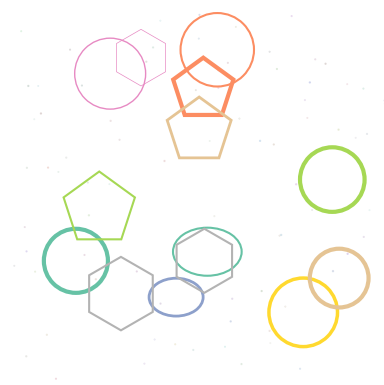[{"shape": "oval", "thickness": 1.5, "radius": 0.45, "center": [0.539, 0.346]}, {"shape": "circle", "thickness": 3, "radius": 0.42, "center": [0.197, 0.323]}, {"shape": "circle", "thickness": 1.5, "radius": 0.48, "center": [0.564, 0.871]}, {"shape": "pentagon", "thickness": 3, "radius": 0.41, "center": [0.528, 0.768]}, {"shape": "oval", "thickness": 2, "radius": 0.35, "center": [0.457, 0.228]}, {"shape": "circle", "thickness": 1, "radius": 0.46, "center": [0.286, 0.809]}, {"shape": "hexagon", "thickness": 0.5, "radius": 0.37, "center": [0.366, 0.85]}, {"shape": "circle", "thickness": 3, "radius": 0.42, "center": [0.863, 0.534]}, {"shape": "pentagon", "thickness": 1.5, "radius": 0.49, "center": [0.258, 0.457]}, {"shape": "circle", "thickness": 2.5, "radius": 0.45, "center": [0.788, 0.189]}, {"shape": "circle", "thickness": 3, "radius": 0.38, "center": [0.881, 0.278]}, {"shape": "pentagon", "thickness": 2, "radius": 0.44, "center": [0.517, 0.661]}, {"shape": "hexagon", "thickness": 1.5, "radius": 0.42, "center": [0.531, 0.323]}, {"shape": "hexagon", "thickness": 1.5, "radius": 0.48, "center": [0.314, 0.237]}]